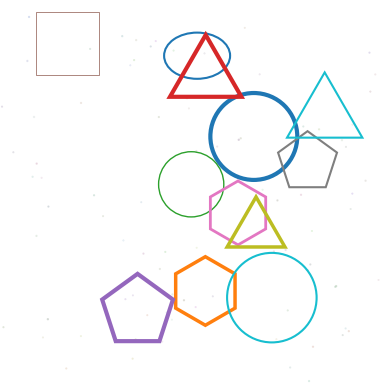[{"shape": "oval", "thickness": 1.5, "radius": 0.43, "center": [0.512, 0.855]}, {"shape": "circle", "thickness": 3, "radius": 0.56, "center": [0.659, 0.646]}, {"shape": "hexagon", "thickness": 2.5, "radius": 0.45, "center": [0.533, 0.244]}, {"shape": "circle", "thickness": 1, "radius": 0.42, "center": [0.497, 0.521]}, {"shape": "triangle", "thickness": 3, "radius": 0.54, "center": [0.534, 0.802]}, {"shape": "pentagon", "thickness": 3, "radius": 0.48, "center": [0.357, 0.192]}, {"shape": "square", "thickness": 0.5, "radius": 0.41, "center": [0.175, 0.888]}, {"shape": "hexagon", "thickness": 2, "radius": 0.42, "center": [0.618, 0.447]}, {"shape": "pentagon", "thickness": 1.5, "radius": 0.4, "center": [0.799, 0.579]}, {"shape": "triangle", "thickness": 2.5, "radius": 0.43, "center": [0.665, 0.402]}, {"shape": "circle", "thickness": 1.5, "radius": 0.58, "center": [0.706, 0.227]}, {"shape": "triangle", "thickness": 1.5, "radius": 0.56, "center": [0.843, 0.699]}]